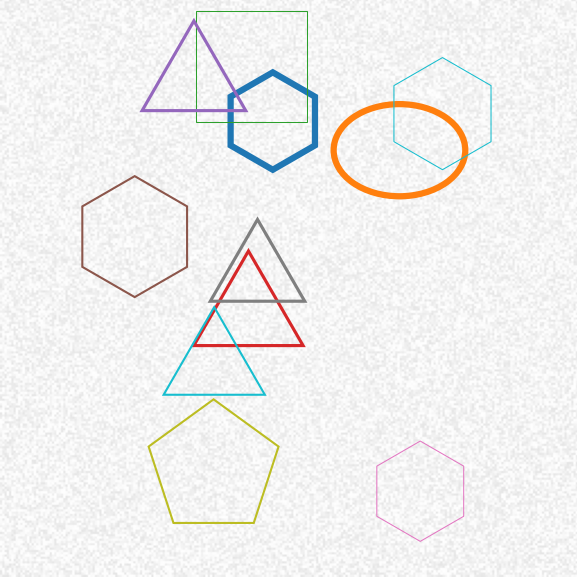[{"shape": "hexagon", "thickness": 3, "radius": 0.42, "center": [0.472, 0.79]}, {"shape": "oval", "thickness": 3, "radius": 0.57, "center": [0.692, 0.739]}, {"shape": "square", "thickness": 0.5, "radius": 0.48, "center": [0.436, 0.883]}, {"shape": "triangle", "thickness": 1.5, "radius": 0.55, "center": [0.43, 0.455]}, {"shape": "triangle", "thickness": 1.5, "radius": 0.52, "center": [0.336, 0.859]}, {"shape": "hexagon", "thickness": 1, "radius": 0.52, "center": [0.233, 0.589]}, {"shape": "hexagon", "thickness": 0.5, "radius": 0.43, "center": [0.728, 0.149]}, {"shape": "triangle", "thickness": 1.5, "radius": 0.47, "center": [0.446, 0.525]}, {"shape": "pentagon", "thickness": 1, "radius": 0.59, "center": [0.37, 0.189]}, {"shape": "triangle", "thickness": 1, "radius": 0.51, "center": [0.371, 0.366]}, {"shape": "hexagon", "thickness": 0.5, "radius": 0.49, "center": [0.766, 0.802]}]